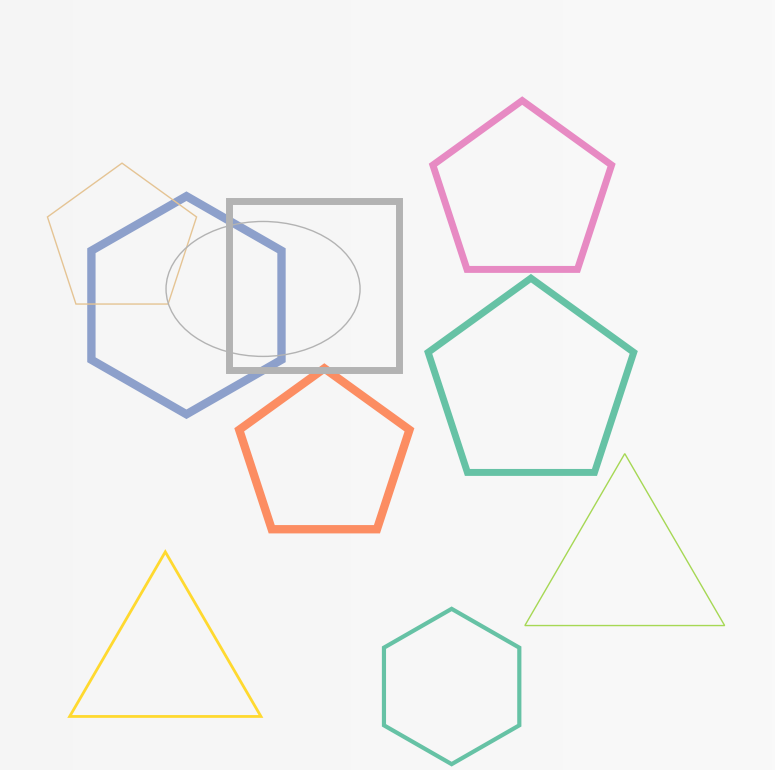[{"shape": "pentagon", "thickness": 2.5, "radius": 0.7, "center": [0.685, 0.499]}, {"shape": "hexagon", "thickness": 1.5, "radius": 0.5, "center": [0.583, 0.108]}, {"shape": "pentagon", "thickness": 3, "radius": 0.58, "center": [0.419, 0.406]}, {"shape": "hexagon", "thickness": 3, "radius": 0.71, "center": [0.241, 0.604]}, {"shape": "pentagon", "thickness": 2.5, "radius": 0.61, "center": [0.674, 0.748]}, {"shape": "triangle", "thickness": 0.5, "radius": 0.74, "center": [0.806, 0.262]}, {"shape": "triangle", "thickness": 1, "radius": 0.71, "center": [0.213, 0.141]}, {"shape": "pentagon", "thickness": 0.5, "radius": 0.51, "center": [0.157, 0.687]}, {"shape": "oval", "thickness": 0.5, "radius": 0.63, "center": [0.339, 0.625]}, {"shape": "square", "thickness": 2.5, "radius": 0.55, "center": [0.405, 0.629]}]